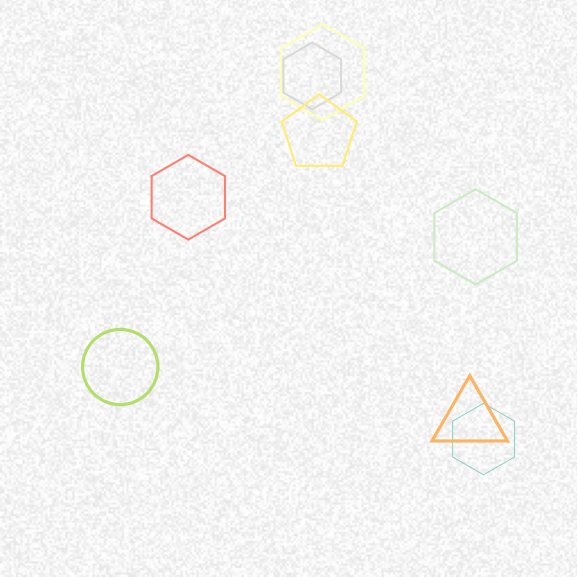[{"shape": "hexagon", "thickness": 0.5, "radius": 0.31, "center": [0.837, 0.239]}, {"shape": "hexagon", "thickness": 1, "radius": 0.42, "center": [0.559, 0.874]}, {"shape": "hexagon", "thickness": 1, "radius": 0.37, "center": [0.326, 0.658]}, {"shape": "triangle", "thickness": 1.5, "radius": 0.38, "center": [0.813, 0.273]}, {"shape": "circle", "thickness": 1.5, "radius": 0.33, "center": [0.208, 0.364]}, {"shape": "hexagon", "thickness": 1, "radius": 0.29, "center": [0.541, 0.868]}, {"shape": "hexagon", "thickness": 1, "radius": 0.41, "center": [0.824, 0.589]}, {"shape": "pentagon", "thickness": 1, "radius": 0.34, "center": [0.553, 0.767]}]